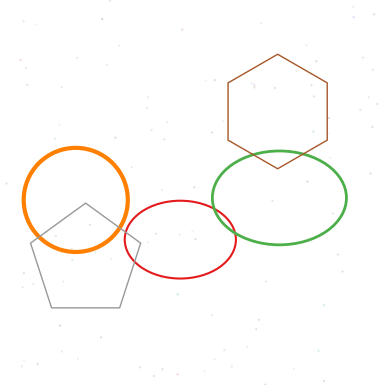[{"shape": "oval", "thickness": 1.5, "radius": 0.72, "center": [0.468, 0.378]}, {"shape": "oval", "thickness": 2, "radius": 0.87, "center": [0.726, 0.486]}, {"shape": "circle", "thickness": 3, "radius": 0.68, "center": [0.197, 0.481]}, {"shape": "hexagon", "thickness": 1, "radius": 0.74, "center": [0.721, 0.71]}, {"shape": "pentagon", "thickness": 1, "radius": 0.75, "center": [0.222, 0.322]}]